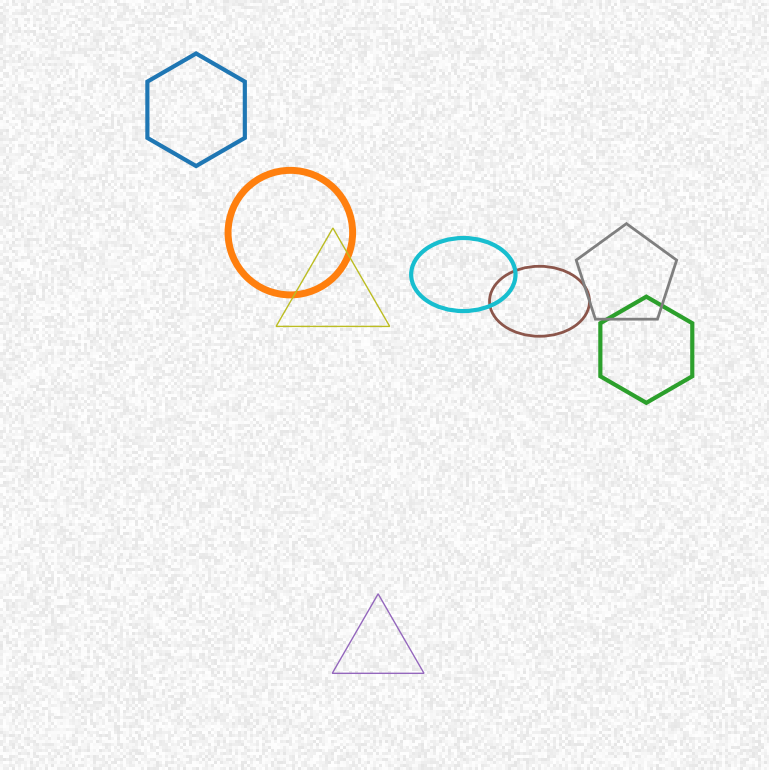[{"shape": "hexagon", "thickness": 1.5, "radius": 0.37, "center": [0.255, 0.857]}, {"shape": "circle", "thickness": 2.5, "radius": 0.4, "center": [0.377, 0.698]}, {"shape": "hexagon", "thickness": 1.5, "radius": 0.34, "center": [0.839, 0.546]}, {"shape": "triangle", "thickness": 0.5, "radius": 0.34, "center": [0.491, 0.16]}, {"shape": "oval", "thickness": 1, "radius": 0.32, "center": [0.701, 0.609]}, {"shape": "pentagon", "thickness": 1, "radius": 0.34, "center": [0.814, 0.641]}, {"shape": "triangle", "thickness": 0.5, "radius": 0.43, "center": [0.432, 0.619]}, {"shape": "oval", "thickness": 1.5, "radius": 0.34, "center": [0.602, 0.643]}]